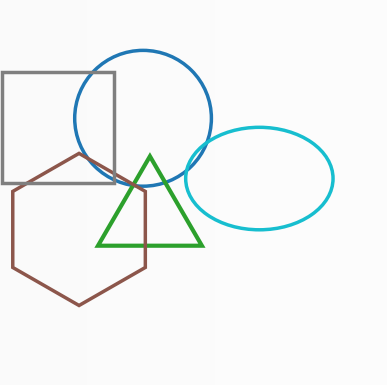[{"shape": "circle", "thickness": 2.5, "radius": 0.88, "center": [0.369, 0.693]}, {"shape": "triangle", "thickness": 3, "radius": 0.77, "center": [0.387, 0.439]}, {"shape": "hexagon", "thickness": 2.5, "radius": 0.99, "center": [0.204, 0.404]}, {"shape": "square", "thickness": 2.5, "radius": 0.72, "center": [0.15, 0.668]}, {"shape": "oval", "thickness": 2.5, "radius": 0.95, "center": [0.669, 0.536]}]